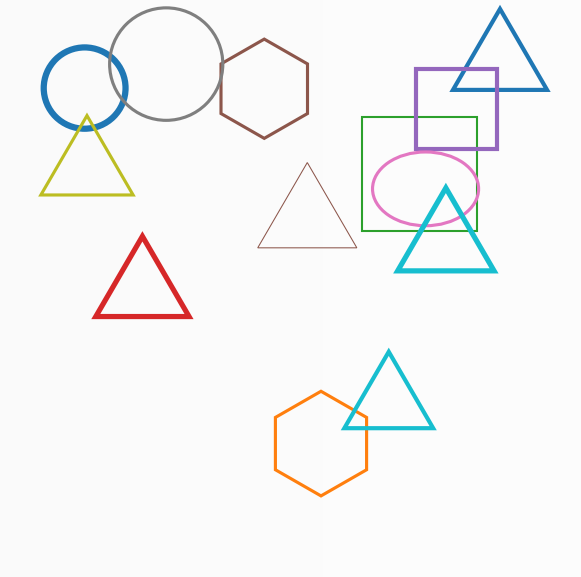[{"shape": "triangle", "thickness": 2, "radius": 0.47, "center": [0.86, 0.89]}, {"shape": "circle", "thickness": 3, "radius": 0.35, "center": [0.146, 0.847]}, {"shape": "hexagon", "thickness": 1.5, "radius": 0.45, "center": [0.552, 0.231]}, {"shape": "square", "thickness": 1, "radius": 0.49, "center": [0.722, 0.698]}, {"shape": "triangle", "thickness": 2.5, "radius": 0.46, "center": [0.245, 0.497]}, {"shape": "square", "thickness": 2, "radius": 0.35, "center": [0.786, 0.81]}, {"shape": "hexagon", "thickness": 1.5, "radius": 0.43, "center": [0.455, 0.845]}, {"shape": "triangle", "thickness": 0.5, "radius": 0.49, "center": [0.529, 0.619]}, {"shape": "oval", "thickness": 1.5, "radius": 0.46, "center": [0.732, 0.672]}, {"shape": "circle", "thickness": 1.5, "radius": 0.49, "center": [0.286, 0.888]}, {"shape": "triangle", "thickness": 1.5, "radius": 0.46, "center": [0.15, 0.707]}, {"shape": "triangle", "thickness": 2.5, "radius": 0.48, "center": [0.767, 0.578]}, {"shape": "triangle", "thickness": 2, "radius": 0.44, "center": [0.669, 0.302]}]